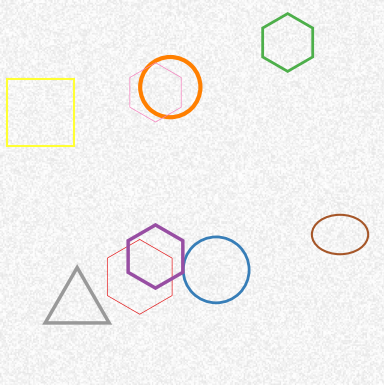[{"shape": "hexagon", "thickness": 0.5, "radius": 0.49, "center": [0.363, 0.281]}, {"shape": "circle", "thickness": 2, "radius": 0.43, "center": [0.561, 0.299]}, {"shape": "hexagon", "thickness": 2, "radius": 0.38, "center": [0.747, 0.89]}, {"shape": "hexagon", "thickness": 2.5, "radius": 0.41, "center": [0.404, 0.334]}, {"shape": "circle", "thickness": 3, "radius": 0.39, "center": [0.442, 0.774]}, {"shape": "square", "thickness": 1.5, "radius": 0.44, "center": [0.106, 0.707]}, {"shape": "oval", "thickness": 1.5, "radius": 0.37, "center": [0.883, 0.391]}, {"shape": "hexagon", "thickness": 0.5, "radius": 0.39, "center": [0.404, 0.76]}, {"shape": "triangle", "thickness": 2.5, "radius": 0.48, "center": [0.2, 0.209]}]